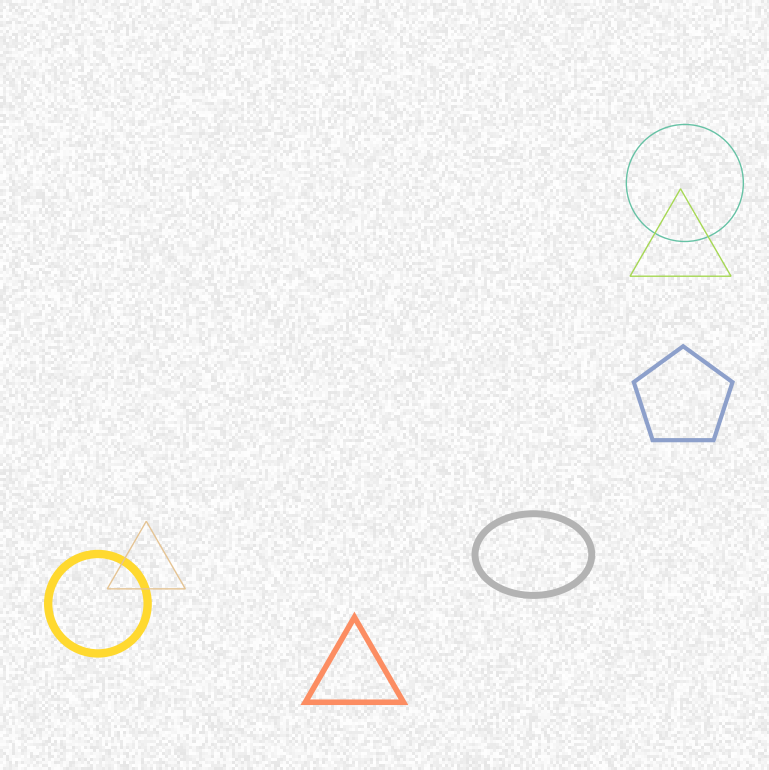[{"shape": "circle", "thickness": 0.5, "radius": 0.38, "center": [0.889, 0.762]}, {"shape": "triangle", "thickness": 2, "radius": 0.37, "center": [0.46, 0.125]}, {"shape": "pentagon", "thickness": 1.5, "radius": 0.34, "center": [0.887, 0.483]}, {"shape": "triangle", "thickness": 0.5, "radius": 0.38, "center": [0.884, 0.679]}, {"shape": "circle", "thickness": 3, "radius": 0.32, "center": [0.127, 0.216]}, {"shape": "triangle", "thickness": 0.5, "radius": 0.29, "center": [0.19, 0.265]}, {"shape": "oval", "thickness": 2.5, "radius": 0.38, "center": [0.693, 0.28]}]